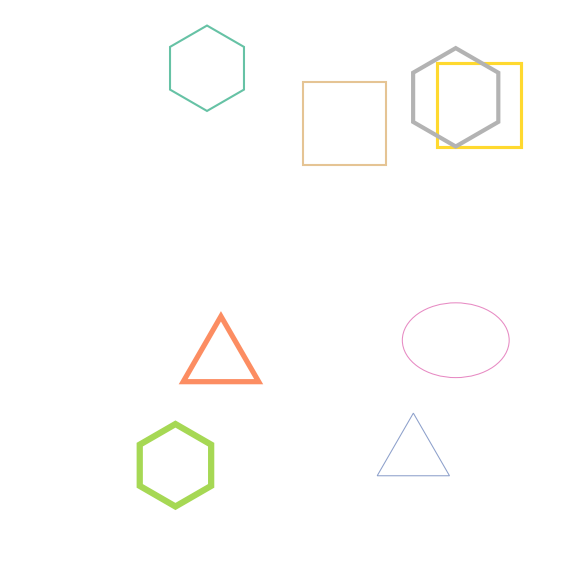[{"shape": "hexagon", "thickness": 1, "radius": 0.37, "center": [0.358, 0.881]}, {"shape": "triangle", "thickness": 2.5, "radius": 0.38, "center": [0.383, 0.376]}, {"shape": "triangle", "thickness": 0.5, "radius": 0.36, "center": [0.716, 0.211]}, {"shape": "oval", "thickness": 0.5, "radius": 0.46, "center": [0.789, 0.41]}, {"shape": "hexagon", "thickness": 3, "radius": 0.36, "center": [0.304, 0.193]}, {"shape": "square", "thickness": 1.5, "radius": 0.37, "center": [0.829, 0.818]}, {"shape": "square", "thickness": 1, "radius": 0.36, "center": [0.596, 0.785]}, {"shape": "hexagon", "thickness": 2, "radius": 0.43, "center": [0.789, 0.831]}]